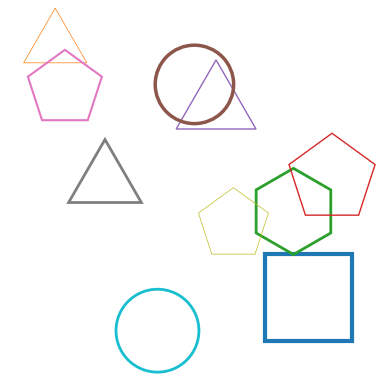[{"shape": "square", "thickness": 3, "radius": 0.57, "center": [0.802, 0.227]}, {"shape": "triangle", "thickness": 0.5, "radius": 0.47, "center": [0.143, 0.884]}, {"shape": "hexagon", "thickness": 2, "radius": 0.56, "center": [0.762, 0.451]}, {"shape": "pentagon", "thickness": 1, "radius": 0.59, "center": [0.862, 0.536]}, {"shape": "triangle", "thickness": 1, "radius": 0.6, "center": [0.561, 0.725]}, {"shape": "circle", "thickness": 2.5, "radius": 0.51, "center": [0.505, 0.781]}, {"shape": "pentagon", "thickness": 1.5, "radius": 0.51, "center": [0.169, 0.77]}, {"shape": "triangle", "thickness": 2, "radius": 0.55, "center": [0.273, 0.529]}, {"shape": "pentagon", "thickness": 0.5, "radius": 0.48, "center": [0.606, 0.417]}, {"shape": "circle", "thickness": 2, "radius": 0.54, "center": [0.409, 0.141]}]